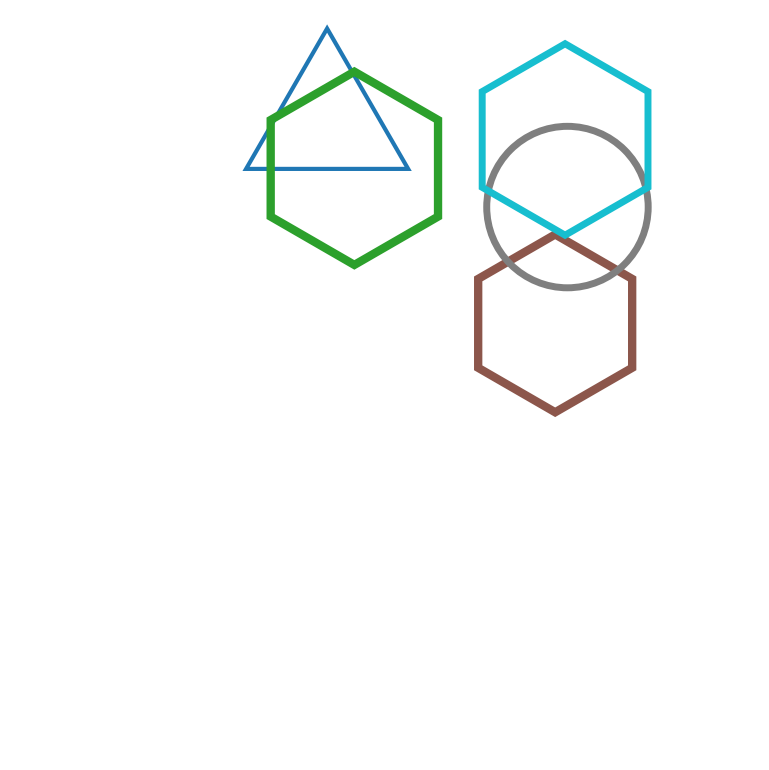[{"shape": "triangle", "thickness": 1.5, "radius": 0.61, "center": [0.425, 0.841]}, {"shape": "hexagon", "thickness": 3, "radius": 0.63, "center": [0.46, 0.781]}, {"shape": "hexagon", "thickness": 3, "radius": 0.58, "center": [0.721, 0.58]}, {"shape": "circle", "thickness": 2.5, "radius": 0.52, "center": [0.737, 0.731]}, {"shape": "hexagon", "thickness": 2.5, "radius": 0.62, "center": [0.734, 0.819]}]